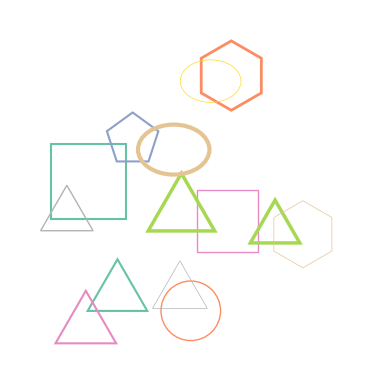[{"shape": "triangle", "thickness": 1.5, "radius": 0.45, "center": [0.305, 0.237]}, {"shape": "square", "thickness": 1.5, "radius": 0.48, "center": [0.229, 0.529]}, {"shape": "hexagon", "thickness": 2, "radius": 0.45, "center": [0.601, 0.804]}, {"shape": "circle", "thickness": 1, "radius": 0.39, "center": [0.495, 0.193]}, {"shape": "pentagon", "thickness": 1.5, "radius": 0.35, "center": [0.344, 0.638]}, {"shape": "triangle", "thickness": 1.5, "radius": 0.45, "center": [0.223, 0.154]}, {"shape": "square", "thickness": 1, "radius": 0.4, "center": [0.591, 0.426]}, {"shape": "triangle", "thickness": 2.5, "radius": 0.37, "center": [0.714, 0.406]}, {"shape": "triangle", "thickness": 2.5, "radius": 0.5, "center": [0.471, 0.45]}, {"shape": "oval", "thickness": 0.5, "radius": 0.39, "center": [0.547, 0.789]}, {"shape": "hexagon", "thickness": 0.5, "radius": 0.44, "center": [0.787, 0.391]}, {"shape": "oval", "thickness": 3, "radius": 0.46, "center": [0.451, 0.611]}, {"shape": "triangle", "thickness": 1, "radius": 0.39, "center": [0.174, 0.44]}, {"shape": "triangle", "thickness": 0.5, "radius": 0.41, "center": [0.467, 0.24]}]